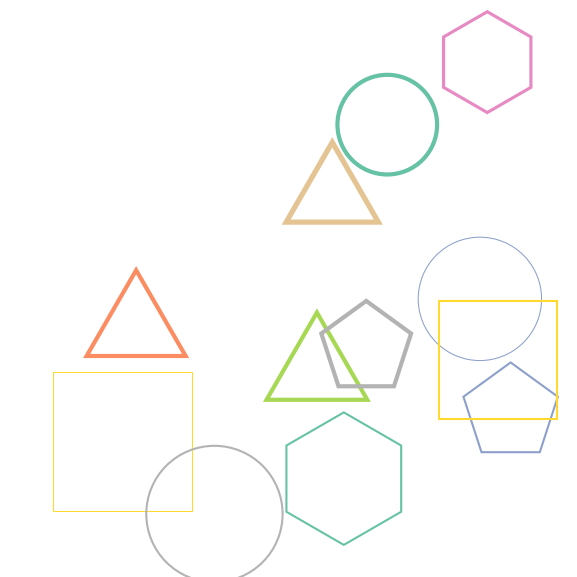[{"shape": "hexagon", "thickness": 1, "radius": 0.57, "center": [0.595, 0.17]}, {"shape": "circle", "thickness": 2, "radius": 0.43, "center": [0.671, 0.783]}, {"shape": "triangle", "thickness": 2, "radius": 0.5, "center": [0.236, 0.432]}, {"shape": "circle", "thickness": 0.5, "radius": 0.53, "center": [0.831, 0.482]}, {"shape": "pentagon", "thickness": 1, "radius": 0.43, "center": [0.884, 0.286]}, {"shape": "hexagon", "thickness": 1.5, "radius": 0.44, "center": [0.844, 0.892]}, {"shape": "triangle", "thickness": 2, "radius": 0.5, "center": [0.549, 0.357]}, {"shape": "square", "thickness": 0.5, "radius": 0.6, "center": [0.212, 0.235]}, {"shape": "square", "thickness": 1, "radius": 0.51, "center": [0.862, 0.376]}, {"shape": "triangle", "thickness": 2.5, "radius": 0.46, "center": [0.575, 0.661]}, {"shape": "pentagon", "thickness": 2, "radius": 0.41, "center": [0.634, 0.396]}, {"shape": "circle", "thickness": 1, "radius": 0.59, "center": [0.371, 0.109]}]